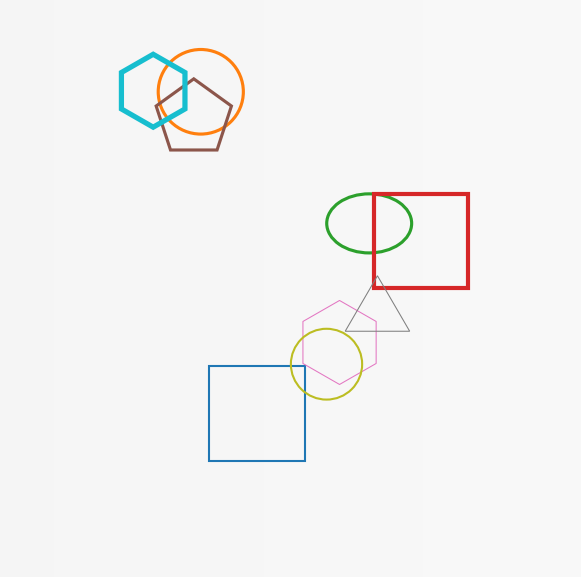[{"shape": "square", "thickness": 1, "radius": 0.41, "center": [0.442, 0.283]}, {"shape": "circle", "thickness": 1.5, "radius": 0.37, "center": [0.345, 0.84]}, {"shape": "oval", "thickness": 1.5, "radius": 0.37, "center": [0.635, 0.612]}, {"shape": "square", "thickness": 2, "radius": 0.4, "center": [0.724, 0.582]}, {"shape": "pentagon", "thickness": 1.5, "radius": 0.34, "center": [0.333, 0.794]}, {"shape": "hexagon", "thickness": 0.5, "radius": 0.36, "center": [0.584, 0.406]}, {"shape": "triangle", "thickness": 0.5, "radius": 0.32, "center": [0.649, 0.458]}, {"shape": "circle", "thickness": 1, "radius": 0.31, "center": [0.562, 0.369]}, {"shape": "hexagon", "thickness": 2.5, "radius": 0.32, "center": [0.264, 0.842]}]